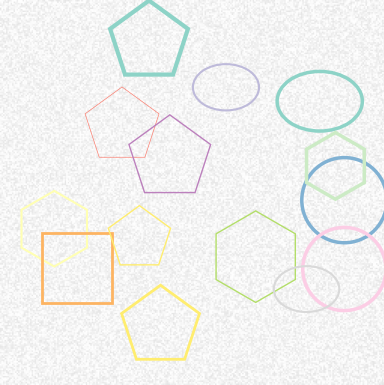[{"shape": "oval", "thickness": 2.5, "radius": 0.55, "center": [0.83, 0.737]}, {"shape": "pentagon", "thickness": 3, "radius": 0.53, "center": [0.387, 0.892]}, {"shape": "hexagon", "thickness": 1.5, "radius": 0.49, "center": [0.141, 0.406]}, {"shape": "oval", "thickness": 1.5, "radius": 0.43, "center": [0.587, 0.773]}, {"shape": "pentagon", "thickness": 0.5, "radius": 0.5, "center": [0.317, 0.673]}, {"shape": "circle", "thickness": 2.5, "radius": 0.55, "center": [0.894, 0.48]}, {"shape": "square", "thickness": 2, "radius": 0.46, "center": [0.2, 0.304]}, {"shape": "hexagon", "thickness": 1, "radius": 0.59, "center": [0.664, 0.333]}, {"shape": "circle", "thickness": 2.5, "radius": 0.54, "center": [0.894, 0.301]}, {"shape": "oval", "thickness": 1.5, "radius": 0.43, "center": [0.796, 0.249]}, {"shape": "pentagon", "thickness": 1, "radius": 0.56, "center": [0.441, 0.59]}, {"shape": "hexagon", "thickness": 2.5, "radius": 0.43, "center": [0.871, 0.569]}, {"shape": "pentagon", "thickness": 2, "radius": 0.53, "center": [0.417, 0.153]}, {"shape": "pentagon", "thickness": 1, "radius": 0.43, "center": [0.362, 0.381]}]